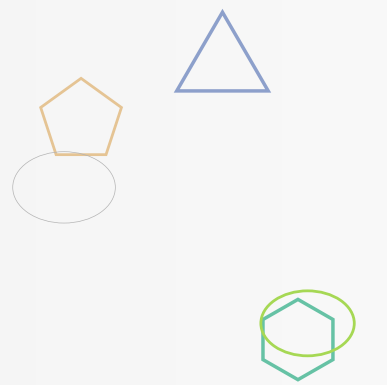[{"shape": "hexagon", "thickness": 2.5, "radius": 0.52, "center": [0.769, 0.118]}, {"shape": "triangle", "thickness": 2.5, "radius": 0.68, "center": [0.574, 0.832]}, {"shape": "oval", "thickness": 2, "radius": 0.6, "center": [0.794, 0.16]}, {"shape": "pentagon", "thickness": 2, "radius": 0.55, "center": [0.209, 0.687]}, {"shape": "oval", "thickness": 0.5, "radius": 0.66, "center": [0.165, 0.513]}]